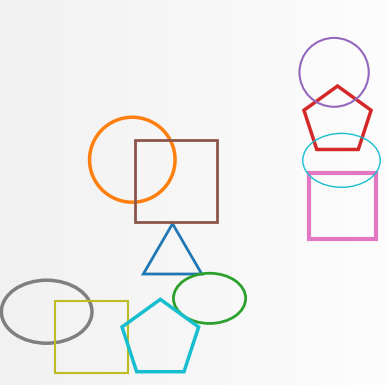[{"shape": "triangle", "thickness": 2, "radius": 0.44, "center": [0.445, 0.332]}, {"shape": "circle", "thickness": 2.5, "radius": 0.55, "center": [0.341, 0.585]}, {"shape": "oval", "thickness": 2, "radius": 0.47, "center": [0.541, 0.225]}, {"shape": "pentagon", "thickness": 2.5, "radius": 0.46, "center": [0.871, 0.685]}, {"shape": "circle", "thickness": 1.5, "radius": 0.45, "center": [0.862, 0.812]}, {"shape": "square", "thickness": 2, "radius": 0.53, "center": [0.453, 0.529]}, {"shape": "square", "thickness": 3, "radius": 0.43, "center": [0.884, 0.465]}, {"shape": "oval", "thickness": 2.5, "radius": 0.58, "center": [0.12, 0.19]}, {"shape": "square", "thickness": 1.5, "radius": 0.47, "center": [0.235, 0.125]}, {"shape": "pentagon", "thickness": 2.5, "radius": 0.52, "center": [0.414, 0.119]}, {"shape": "oval", "thickness": 1, "radius": 0.5, "center": [0.881, 0.583]}]